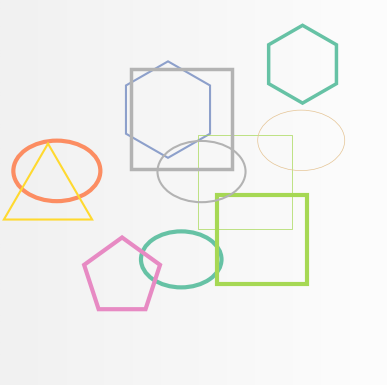[{"shape": "oval", "thickness": 3, "radius": 0.52, "center": [0.468, 0.326]}, {"shape": "hexagon", "thickness": 2.5, "radius": 0.51, "center": [0.781, 0.833]}, {"shape": "oval", "thickness": 3, "radius": 0.56, "center": [0.147, 0.556]}, {"shape": "hexagon", "thickness": 1.5, "radius": 0.63, "center": [0.434, 0.715]}, {"shape": "pentagon", "thickness": 3, "radius": 0.51, "center": [0.315, 0.28]}, {"shape": "square", "thickness": 0.5, "radius": 0.61, "center": [0.632, 0.526]}, {"shape": "square", "thickness": 3, "radius": 0.58, "center": [0.677, 0.378]}, {"shape": "triangle", "thickness": 1.5, "radius": 0.66, "center": [0.124, 0.496]}, {"shape": "oval", "thickness": 0.5, "radius": 0.56, "center": [0.777, 0.635]}, {"shape": "oval", "thickness": 1.5, "radius": 0.57, "center": [0.52, 0.554]}, {"shape": "square", "thickness": 2.5, "radius": 0.65, "center": [0.47, 0.69]}]